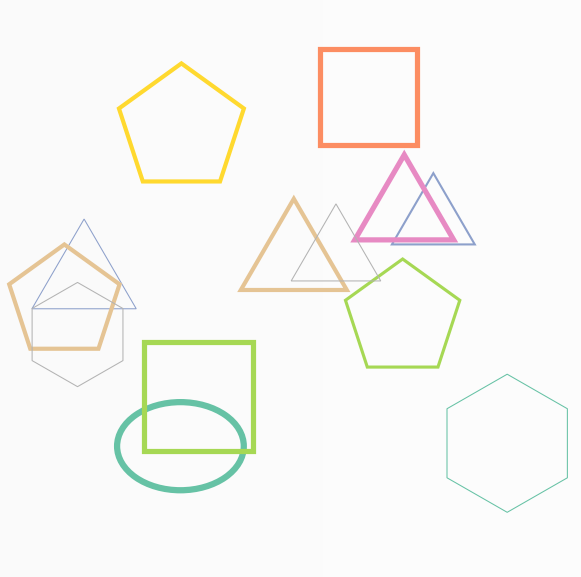[{"shape": "oval", "thickness": 3, "radius": 0.54, "center": [0.31, 0.227]}, {"shape": "hexagon", "thickness": 0.5, "radius": 0.6, "center": [0.873, 0.232]}, {"shape": "square", "thickness": 2.5, "radius": 0.42, "center": [0.634, 0.831]}, {"shape": "triangle", "thickness": 1, "radius": 0.41, "center": [0.746, 0.617]}, {"shape": "triangle", "thickness": 0.5, "radius": 0.52, "center": [0.145, 0.516]}, {"shape": "triangle", "thickness": 2.5, "radius": 0.49, "center": [0.696, 0.633]}, {"shape": "square", "thickness": 2.5, "radius": 0.47, "center": [0.342, 0.313]}, {"shape": "pentagon", "thickness": 1.5, "radius": 0.52, "center": [0.693, 0.447]}, {"shape": "pentagon", "thickness": 2, "radius": 0.56, "center": [0.312, 0.776]}, {"shape": "pentagon", "thickness": 2, "radius": 0.5, "center": [0.111, 0.476]}, {"shape": "triangle", "thickness": 2, "radius": 0.53, "center": [0.505, 0.55]}, {"shape": "hexagon", "thickness": 0.5, "radius": 0.45, "center": [0.133, 0.42]}, {"shape": "triangle", "thickness": 0.5, "radius": 0.44, "center": [0.578, 0.557]}]